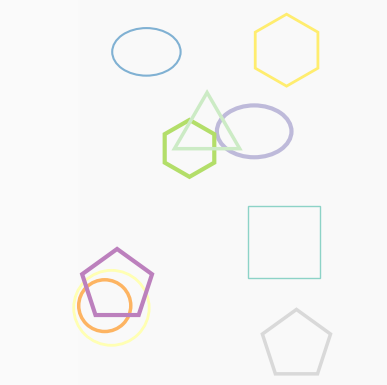[{"shape": "square", "thickness": 1, "radius": 0.46, "center": [0.733, 0.372]}, {"shape": "circle", "thickness": 2, "radius": 0.49, "center": [0.288, 0.2]}, {"shape": "oval", "thickness": 3, "radius": 0.48, "center": [0.656, 0.659]}, {"shape": "oval", "thickness": 1.5, "radius": 0.44, "center": [0.378, 0.865]}, {"shape": "circle", "thickness": 2.5, "radius": 0.34, "center": [0.27, 0.206]}, {"shape": "hexagon", "thickness": 3, "radius": 0.37, "center": [0.489, 0.615]}, {"shape": "pentagon", "thickness": 2.5, "radius": 0.46, "center": [0.765, 0.104]}, {"shape": "pentagon", "thickness": 3, "radius": 0.47, "center": [0.302, 0.258]}, {"shape": "triangle", "thickness": 2.5, "radius": 0.49, "center": [0.534, 0.662]}, {"shape": "hexagon", "thickness": 2, "radius": 0.47, "center": [0.74, 0.87]}]